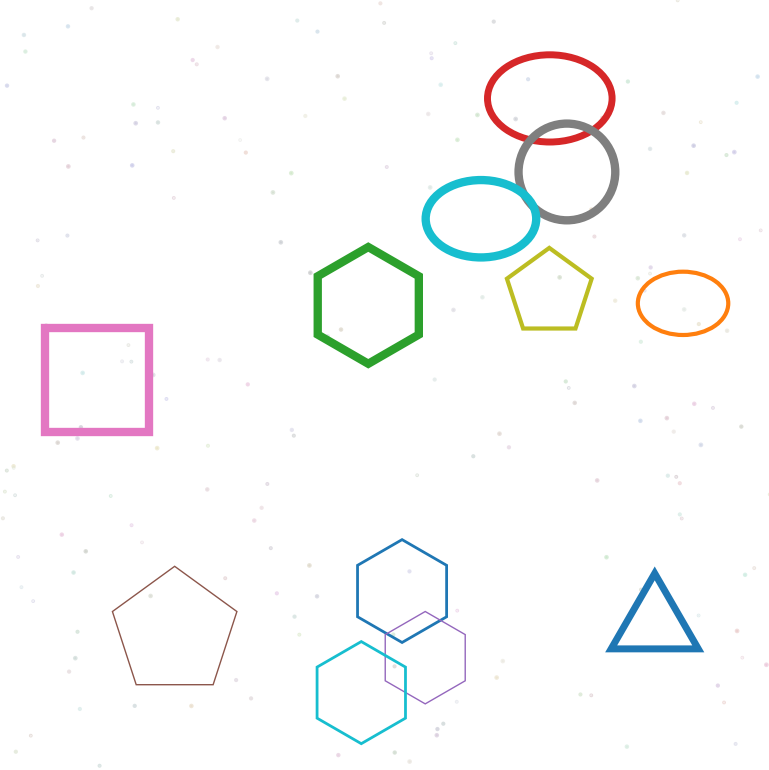[{"shape": "hexagon", "thickness": 1, "radius": 0.33, "center": [0.522, 0.232]}, {"shape": "triangle", "thickness": 2.5, "radius": 0.33, "center": [0.85, 0.19]}, {"shape": "oval", "thickness": 1.5, "radius": 0.29, "center": [0.887, 0.606]}, {"shape": "hexagon", "thickness": 3, "radius": 0.38, "center": [0.478, 0.603]}, {"shape": "oval", "thickness": 2.5, "radius": 0.4, "center": [0.714, 0.872]}, {"shape": "hexagon", "thickness": 0.5, "radius": 0.3, "center": [0.552, 0.146]}, {"shape": "pentagon", "thickness": 0.5, "radius": 0.42, "center": [0.227, 0.18]}, {"shape": "square", "thickness": 3, "radius": 0.34, "center": [0.126, 0.507]}, {"shape": "circle", "thickness": 3, "radius": 0.31, "center": [0.736, 0.777]}, {"shape": "pentagon", "thickness": 1.5, "radius": 0.29, "center": [0.713, 0.62]}, {"shape": "oval", "thickness": 3, "radius": 0.36, "center": [0.625, 0.716]}, {"shape": "hexagon", "thickness": 1, "radius": 0.33, "center": [0.469, 0.1]}]